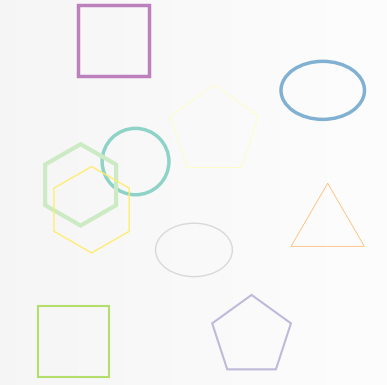[{"shape": "circle", "thickness": 2.5, "radius": 0.43, "center": [0.35, 0.58]}, {"shape": "pentagon", "thickness": 0.5, "radius": 0.6, "center": [0.553, 0.661]}, {"shape": "pentagon", "thickness": 1.5, "radius": 0.53, "center": [0.649, 0.127]}, {"shape": "oval", "thickness": 2.5, "radius": 0.54, "center": [0.833, 0.765]}, {"shape": "triangle", "thickness": 0.5, "radius": 0.55, "center": [0.846, 0.415]}, {"shape": "square", "thickness": 1.5, "radius": 0.46, "center": [0.19, 0.113]}, {"shape": "oval", "thickness": 1, "radius": 0.5, "center": [0.501, 0.351]}, {"shape": "square", "thickness": 2.5, "radius": 0.46, "center": [0.293, 0.894]}, {"shape": "hexagon", "thickness": 3, "radius": 0.53, "center": [0.208, 0.52]}, {"shape": "hexagon", "thickness": 1, "radius": 0.56, "center": [0.236, 0.455]}]